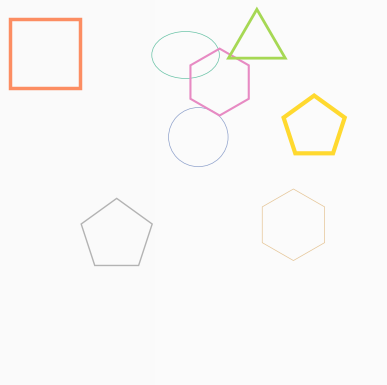[{"shape": "oval", "thickness": 0.5, "radius": 0.44, "center": [0.479, 0.857]}, {"shape": "square", "thickness": 2.5, "radius": 0.45, "center": [0.116, 0.862]}, {"shape": "circle", "thickness": 0.5, "radius": 0.38, "center": [0.512, 0.644]}, {"shape": "hexagon", "thickness": 1.5, "radius": 0.43, "center": [0.567, 0.787]}, {"shape": "triangle", "thickness": 2, "radius": 0.42, "center": [0.663, 0.891]}, {"shape": "pentagon", "thickness": 3, "radius": 0.41, "center": [0.811, 0.669]}, {"shape": "hexagon", "thickness": 0.5, "radius": 0.46, "center": [0.757, 0.416]}, {"shape": "pentagon", "thickness": 1, "radius": 0.48, "center": [0.301, 0.388]}]